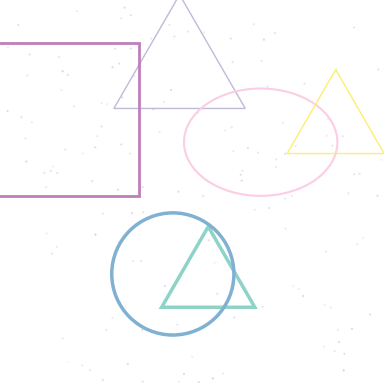[{"shape": "triangle", "thickness": 2.5, "radius": 0.7, "center": [0.541, 0.272]}, {"shape": "triangle", "thickness": 1, "radius": 0.98, "center": [0.466, 0.817]}, {"shape": "circle", "thickness": 2.5, "radius": 0.79, "center": [0.449, 0.288]}, {"shape": "oval", "thickness": 1.5, "radius": 1.0, "center": [0.677, 0.631]}, {"shape": "square", "thickness": 2, "radius": 0.99, "center": [0.164, 0.689]}, {"shape": "triangle", "thickness": 1, "radius": 0.73, "center": [0.872, 0.674]}]